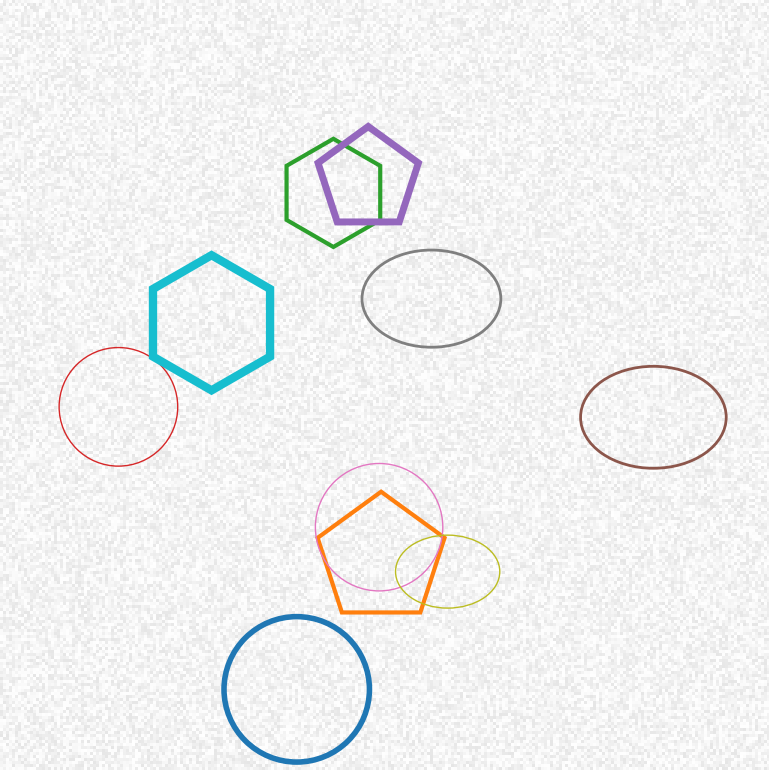[{"shape": "circle", "thickness": 2, "radius": 0.47, "center": [0.385, 0.105]}, {"shape": "pentagon", "thickness": 1.5, "radius": 0.43, "center": [0.495, 0.275]}, {"shape": "hexagon", "thickness": 1.5, "radius": 0.35, "center": [0.433, 0.75]}, {"shape": "circle", "thickness": 0.5, "radius": 0.39, "center": [0.154, 0.472]}, {"shape": "pentagon", "thickness": 2.5, "radius": 0.34, "center": [0.478, 0.767]}, {"shape": "oval", "thickness": 1, "radius": 0.47, "center": [0.849, 0.458]}, {"shape": "circle", "thickness": 0.5, "radius": 0.41, "center": [0.492, 0.315]}, {"shape": "oval", "thickness": 1, "radius": 0.45, "center": [0.56, 0.612]}, {"shape": "oval", "thickness": 0.5, "radius": 0.34, "center": [0.581, 0.258]}, {"shape": "hexagon", "thickness": 3, "radius": 0.44, "center": [0.275, 0.581]}]